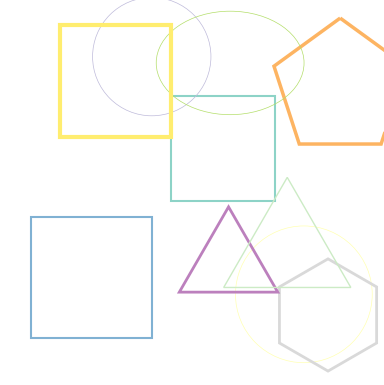[{"shape": "square", "thickness": 1.5, "radius": 0.68, "center": [0.579, 0.614]}, {"shape": "circle", "thickness": 0.5, "radius": 0.89, "center": [0.789, 0.236]}, {"shape": "circle", "thickness": 0.5, "radius": 0.77, "center": [0.394, 0.853]}, {"shape": "square", "thickness": 1.5, "radius": 0.79, "center": [0.238, 0.279]}, {"shape": "pentagon", "thickness": 2.5, "radius": 0.9, "center": [0.884, 0.772]}, {"shape": "oval", "thickness": 0.5, "radius": 0.96, "center": [0.598, 0.837]}, {"shape": "hexagon", "thickness": 2, "radius": 0.73, "center": [0.852, 0.182]}, {"shape": "triangle", "thickness": 2, "radius": 0.74, "center": [0.594, 0.315]}, {"shape": "triangle", "thickness": 1, "radius": 0.95, "center": [0.746, 0.349]}, {"shape": "square", "thickness": 3, "radius": 0.72, "center": [0.3, 0.789]}]